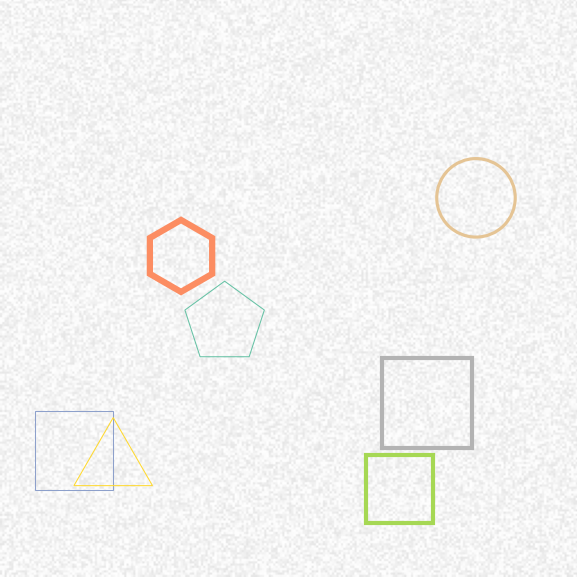[{"shape": "pentagon", "thickness": 0.5, "radius": 0.36, "center": [0.389, 0.44]}, {"shape": "hexagon", "thickness": 3, "radius": 0.31, "center": [0.313, 0.556]}, {"shape": "square", "thickness": 0.5, "radius": 0.34, "center": [0.128, 0.219]}, {"shape": "square", "thickness": 2, "radius": 0.29, "center": [0.692, 0.153]}, {"shape": "triangle", "thickness": 0.5, "radius": 0.39, "center": [0.196, 0.197]}, {"shape": "circle", "thickness": 1.5, "radius": 0.34, "center": [0.824, 0.657]}, {"shape": "square", "thickness": 2, "radius": 0.39, "center": [0.74, 0.301]}]